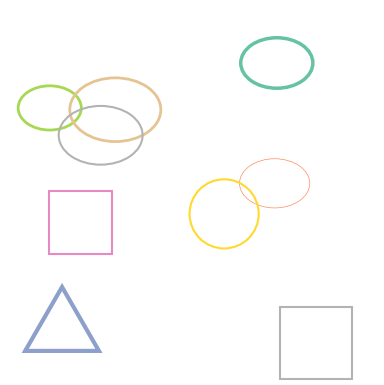[{"shape": "oval", "thickness": 2.5, "radius": 0.47, "center": [0.719, 0.836]}, {"shape": "oval", "thickness": 0.5, "radius": 0.46, "center": [0.713, 0.524]}, {"shape": "triangle", "thickness": 3, "radius": 0.55, "center": [0.161, 0.144]}, {"shape": "square", "thickness": 1.5, "radius": 0.41, "center": [0.208, 0.423]}, {"shape": "oval", "thickness": 2, "radius": 0.41, "center": [0.129, 0.72]}, {"shape": "circle", "thickness": 1.5, "radius": 0.45, "center": [0.582, 0.445]}, {"shape": "oval", "thickness": 2, "radius": 0.59, "center": [0.299, 0.715]}, {"shape": "square", "thickness": 1.5, "radius": 0.47, "center": [0.821, 0.108]}, {"shape": "oval", "thickness": 1.5, "radius": 0.54, "center": [0.261, 0.649]}]